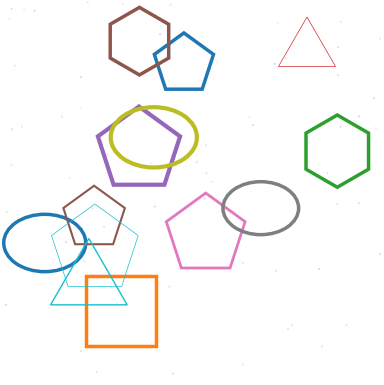[{"shape": "oval", "thickness": 2.5, "radius": 0.53, "center": [0.116, 0.369]}, {"shape": "pentagon", "thickness": 2.5, "radius": 0.4, "center": [0.478, 0.834]}, {"shape": "square", "thickness": 2.5, "radius": 0.46, "center": [0.315, 0.192]}, {"shape": "hexagon", "thickness": 2.5, "radius": 0.47, "center": [0.876, 0.607]}, {"shape": "triangle", "thickness": 0.5, "radius": 0.43, "center": [0.797, 0.87]}, {"shape": "pentagon", "thickness": 3, "radius": 0.56, "center": [0.361, 0.611]}, {"shape": "pentagon", "thickness": 1.5, "radius": 0.42, "center": [0.244, 0.434]}, {"shape": "hexagon", "thickness": 2.5, "radius": 0.44, "center": [0.362, 0.893]}, {"shape": "pentagon", "thickness": 2, "radius": 0.54, "center": [0.534, 0.391]}, {"shape": "oval", "thickness": 2.5, "radius": 0.49, "center": [0.677, 0.459]}, {"shape": "oval", "thickness": 3, "radius": 0.56, "center": [0.399, 0.643]}, {"shape": "triangle", "thickness": 1, "radius": 0.57, "center": [0.231, 0.266]}, {"shape": "pentagon", "thickness": 0.5, "radius": 0.59, "center": [0.246, 0.352]}]